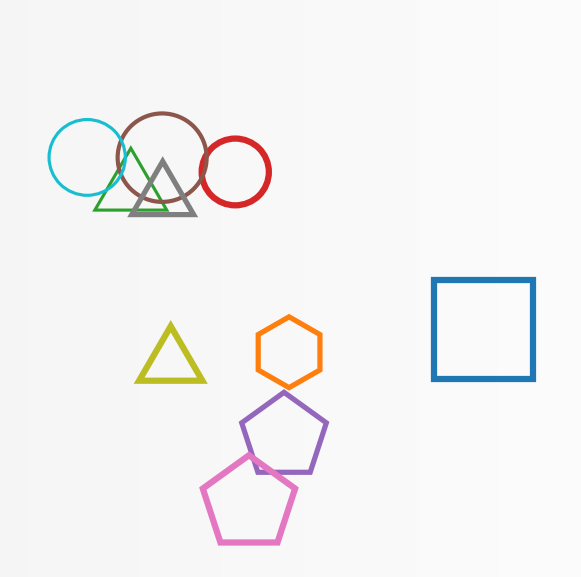[{"shape": "square", "thickness": 3, "radius": 0.43, "center": [0.832, 0.428]}, {"shape": "hexagon", "thickness": 2.5, "radius": 0.31, "center": [0.497, 0.389]}, {"shape": "triangle", "thickness": 1.5, "radius": 0.36, "center": [0.225, 0.671]}, {"shape": "circle", "thickness": 3, "radius": 0.29, "center": [0.405, 0.701]}, {"shape": "pentagon", "thickness": 2.5, "radius": 0.38, "center": [0.489, 0.243]}, {"shape": "circle", "thickness": 2, "radius": 0.38, "center": [0.279, 0.726]}, {"shape": "pentagon", "thickness": 3, "radius": 0.42, "center": [0.428, 0.127]}, {"shape": "triangle", "thickness": 2.5, "radius": 0.31, "center": [0.28, 0.658]}, {"shape": "triangle", "thickness": 3, "radius": 0.31, "center": [0.294, 0.371]}, {"shape": "circle", "thickness": 1.5, "radius": 0.33, "center": [0.15, 0.727]}]